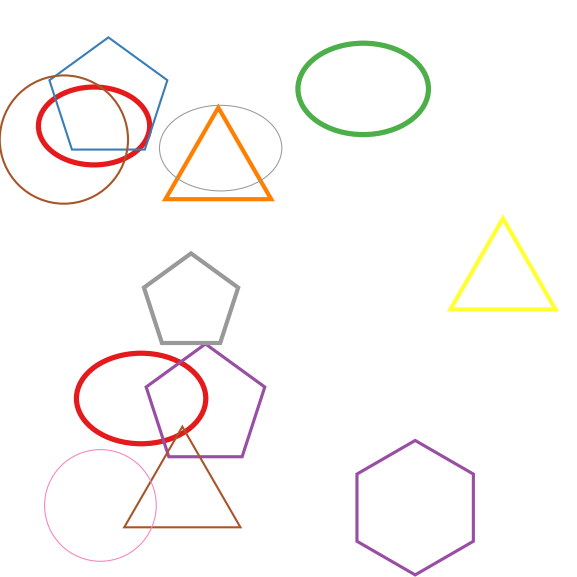[{"shape": "oval", "thickness": 2.5, "radius": 0.56, "center": [0.244, 0.309]}, {"shape": "oval", "thickness": 2.5, "radius": 0.48, "center": [0.163, 0.781]}, {"shape": "pentagon", "thickness": 1, "radius": 0.54, "center": [0.188, 0.827]}, {"shape": "oval", "thickness": 2.5, "radius": 0.57, "center": [0.629, 0.845]}, {"shape": "hexagon", "thickness": 1.5, "radius": 0.58, "center": [0.719, 0.12]}, {"shape": "pentagon", "thickness": 1.5, "radius": 0.54, "center": [0.356, 0.296]}, {"shape": "triangle", "thickness": 2, "radius": 0.53, "center": [0.378, 0.707]}, {"shape": "triangle", "thickness": 2, "radius": 0.53, "center": [0.871, 0.516]}, {"shape": "triangle", "thickness": 1, "radius": 0.58, "center": [0.316, 0.144]}, {"shape": "circle", "thickness": 1, "radius": 0.56, "center": [0.111, 0.757]}, {"shape": "circle", "thickness": 0.5, "radius": 0.48, "center": [0.174, 0.124]}, {"shape": "pentagon", "thickness": 2, "radius": 0.43, "center": [0.331, 0.475]}, {"shape": "oval", "thickness": 0.5, "radius": 0.53, "center": [0.382, 0.743]}]